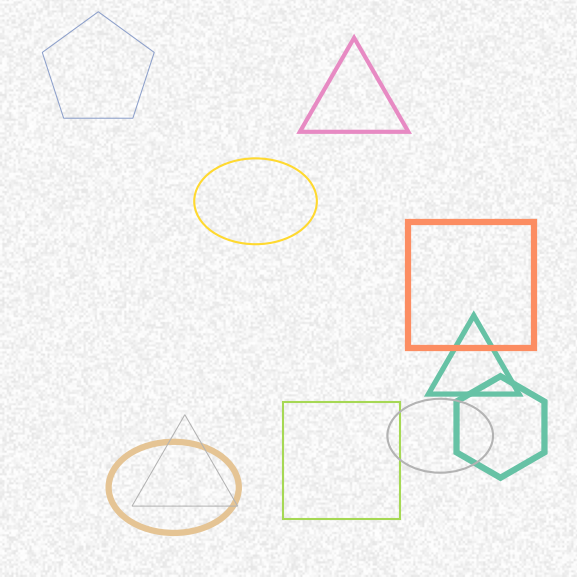[{"shape": "triangle", "thickness": 2.5, "radius": 0.45, "center": [0.82, 0.362]}, {"shape": "hexagon", "thickness": 3, "radius": 0.44, "center": [0.867, 0.26]}, {"shape": "square", "thickness": 3, "radius": 0.54, "center": [0.816, 0.506]}, {"shape": "pentagon", "thickness": 0.5, "radius": 0.51, "center": [0.17, 0.877]}, {"shape": "triangle", "thickness": 2, "radius": 0.54, "center": [0.613, 0.825]}, {"shape": "square", "thickness": 1, "radius": 0.51, "center": [0.591, 0.202]}, {"shape": "oval", "thickness": 1, "radius": 0.53, "center": [0.442, 0.651]}, {"shape": "oval", "thickness": 3, "radius": 0.56, "center": [0.301, 0.155]}, {"shape": "oval", "thickness": 1, "radius": 0.46, "center": [0.762, 0.245]}, {"shape": "triangle", "thickness": 0.5, "radius": 0.53, "center": [0.32, 0.176]}]